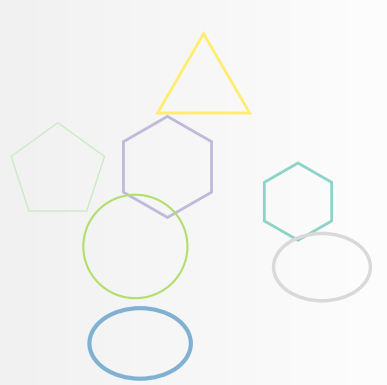[{"shape": "hexagon", "thickness": 2, "radius": 0.5, "center": [0.769, 0.476]}, {"shape": "hexagon", "thickness": 2, "radius": 0.66, "center": [0.432, 0.566]}, {"shape": "oval", "thickness": 3, "radius": 0.65, "center": [0.362, 0.108]}, {"shape": "circle", "thickness": 1.5, "radius": 0.67, "center": [0.349, 0.36]}, {"shape": "oval", "thickness": 2.5, "radius": 0.62, "center": [0.831, 0.306]}, {"shape": "pentagon", "thickness": 1, "radius": 0.63, "center": [0.149, 0.555]}, {"shape": "triangle", "thickness": 2, "radius": 0.69, "center": [0.525, 0.775]}]